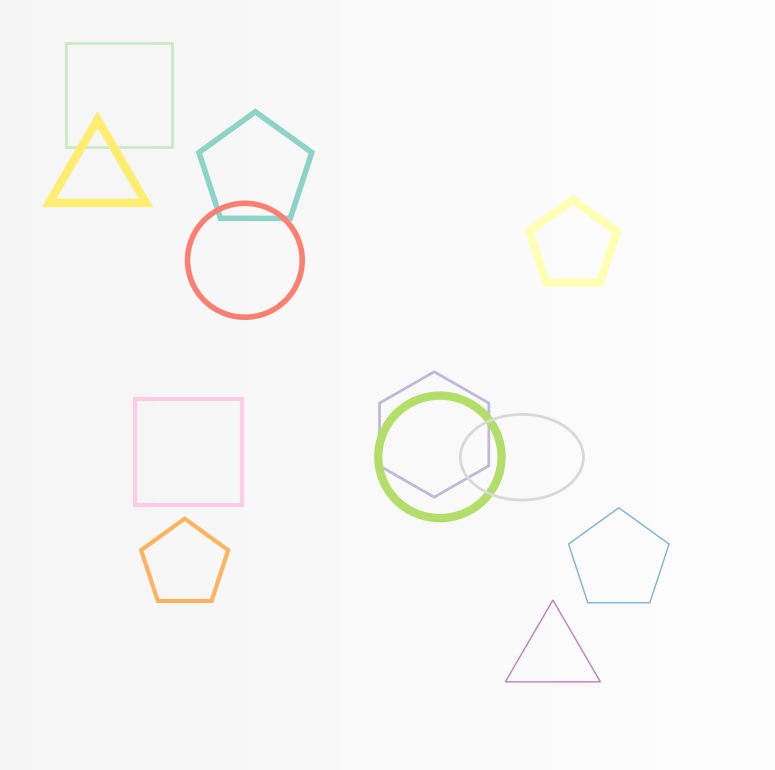[{"shape": "pentagon", "thickness": 2, "radius": 0.38, "center": [0.33, 0.778]}, {"shape": "pentagon", "thickness": 3, "radius": 0.3, "center": [0.739, 0.681]}, {"shape": "hexagon", "thickness": 1, "radius": 0.41, "center": [0.56, 0.436]}, {"shape": "circle", "thickness": 2, "radius": 0.37, "center": [0.316, 0.662]}, {"shape": "pentagon", "thickness": 0.5, "radius": 0.34, "center": [0.798, 0.272]}, {"shape": "pentagon", "thickness": 1.5, "radius": 0.3, "center": [0.238, 0.267]}, {"shape": "circle", "thickness": 3, "radius": 0.4, "center": [0.568, 0.407]}, {"shape": "square", "thickness": 1.5, "radius": 0.35, "center": [0.243, 0.413]}, {"shape": "oval", "thickness": 1, "radius": 0.4, "center": [0.673, 0.406]}, {"shape": "triangle", "thickness": 0.5, "radius": 0.35, "center": [0.713, 0.15]}, {"shape": "square", "thickness": 1, "radius": 0.34, "center": [0.153, 0.876]}, {"shape": "triangle", "thickness": 3, "radius": 0.36, "center": [0.126, 0.773]}]